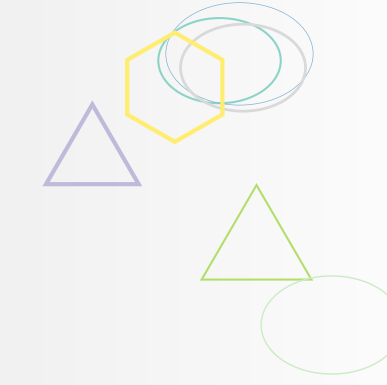[{"shape": "oval", "thickness": 1.5, "radius": 0.79, "center": [0.567, 0.842]}, {"shape": "triangle", "thickness": 3, "radius": 0.69, "center": [0.238, 0.591]}, {"shape": "oval", "thickness": 0.5, "radius": 0.95, "center": [0.618, 0.86]}, {"shape": "triangle", "thickness": 1.5, "radius": 0.82, "center": [0.662, 0.356]}, {"shape": "oval", "thickness": 2, "radius": 0.81, "center": [0.627, 0.824]}, {"shape": "oval", "thickness": 1, "radius": 0.91, "center": [0.856, 0.156]}, {"shape": "hexagon", "thickness": 3, "radius": 0.71, "center": [0.451, 0.773]}]